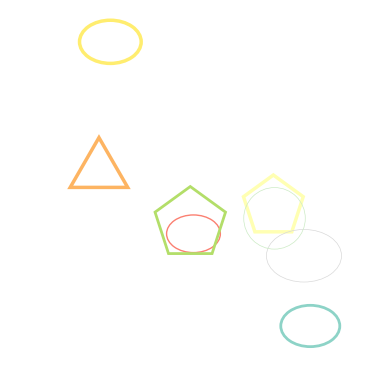[{"shape": "oval", "thickness": 2, "radius": 0.38, "center": [0.806, 0.153]}, {"shape": "pentagon", "thickness": 2.5, "radius": 0.41, "center": [0.71, 0.464]}, {"shape": "oval", "thickness": 1, "radius": 0.35, "center": [0.503, 0.393]}, {"shape": "triangle", "thickness": 2.5, "radius": 0.43, "center": [0.257, 0.556]}, {"shape": "pentagon", "thickness": 2, "radius": 0.48, "center": [0.494, 0.419]}, {"shape": "oval", "thickness": 0.5, "radius": 0.49, "center": [0.79, 0.336]}, {"shape": "circle", "thickness": 0.5, "radius": 0.4, "center": [0.713, 0.433]}, {"shape": "oval", "thickness": 2.5, "radius": 0.4, "center": [0.287, 0.891]}]